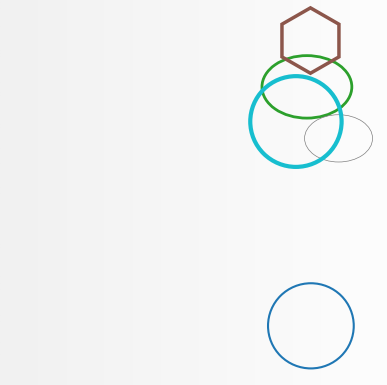[{"shape": "circle", "thickness": 1.5, "radius": 0.55, "center": [0.802, 0.154]}, {"shape": "oval", "thickness": 2, "radius": 0.58, "center": [0.792, 0.774]}, {"shape": "hexagon", "thickness": 2.5, "radius": 0.42, "center": [0.801, 0.895]}, {"shape": "oval", "thickness": 0.5, "radius": 0.44, "center": [0.874, 0.641]}, {"shape": "circle", "thickness": 3, "radius": 0.59, "center": [0.764, 0.684]}]